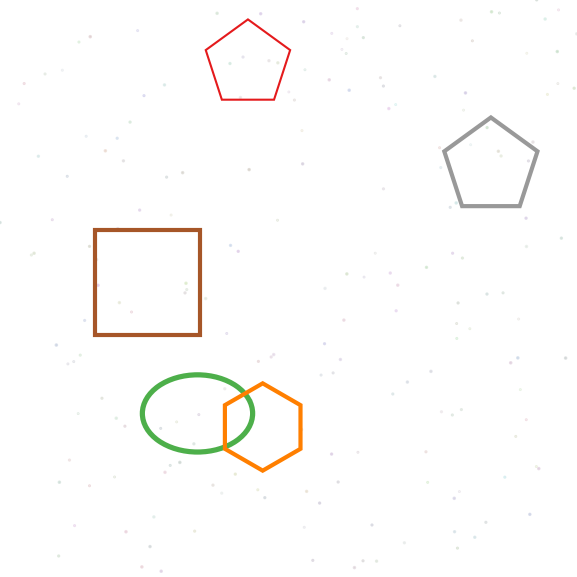[{"shape": "pentagon", "thickness": 1, "radius": 0.38, "center": [0.429, 0.889]}, {"shape": "oval", "thickness": 2.5, "radius": 0.48, "center": [0.342, 0.283]}, {"shape": "hexagon", "thickness": 2, "radius": 0.38, "center": [0.455, 0.26]}, {"shape": "square", "thickness": 2, "radius": 0.45, "center": [0.256, 0.51]}, {"shape": "pentagon", "thickness": 2, "radius": 0.42, "center": [0.85, 0.711]}]